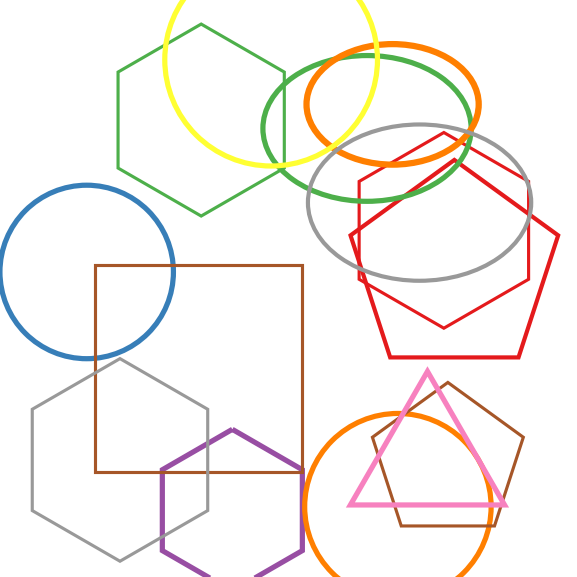[{"shape": "pentagon", "thickness": 2, "radius": 0.95, "center": [0.787, 0.533]}, {"shape": "hexagon", "thickness": 1.5, "radius": 0.85, "center": [0.769, 0.6]}, {"shape": "circle", "thickness": 2.5, "radius": 0.75, "center": [0.15, 0.528]}, {"shape": "hexagon", "thickness": 1.5, "radius": 0.83, "center": [0.348, 0.791]}, {"shape": "oval", "thickness": 2.5, "radius": 0.9, "center": [0.636, 0.777]}, {"shape": "hexagon", "thickness": 2.5, "radius": 0.7, "center": [0.402, 0.116]}, {"shape": "oval", "thickness": 3, "radius": 0.75, "center": [0.68, 0.818]}, {"shape": "circle", "thickness": 2.5, "radius": 0.81, "center": [0.689, 0.122]}, {"shape": "circle", "thickness": 2.5, "radius": 0.92, "center": [0.469, 0.896]}, {"shape": "square", "thickness": 1.5, "radius": 0.9, "center": [0.344, 0.361]}, {"shape": "pentagon", "thickness": 1.5, "radius": 0.69, "center": [0.776, 0.2]}, {"shape": "triangle", "thickness": 2.5, "radius": 0.77, "center": [0.74, 0.202]}, {"shape": "oval", "thickness": 2, "radius": 0.97, "center": [0.727, 0.648]}, {"shape": "hexagon", "thickness": 1.5, "radius": 0.88, "center": [0.208, 0.203]}]